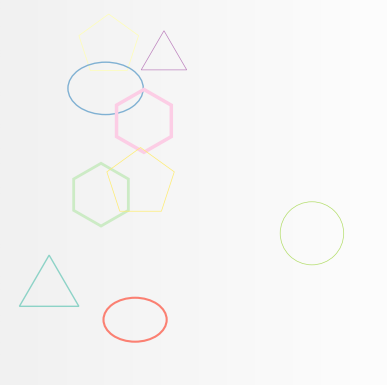[{"shape": "triangle", "thickness": 1, "radius": 0.44, "center": [0.127, 0.249]}, {"shape": "pentagon", "thickness": 0.5, "radius": 0.4, "center": [0.281, 0.882]}, {"shape": "oval", "thickness": 1.5, "radius": 0.41, "center": [0.349, 0.17]}, {"shape": "oval", "thickness": 1, "radius": 0.49, "center": [0.272, 0.77]}, {"shape": "circle", "thickness": 0.5, "radius": 0.41, "center": [0.805, 0.394]}, {"shape": "hexagon", "thickness": 2.5, "radius": 0.41, "center": [0.371, 0.686]}, {"shape": "triangle", "thickness": 0.5, "radius": 0.34, "center": [0.423, 0.852]}, {"shape": "hexagon", "thickness": 2, "radius": 0.41, "center": [0.261, 0.494]}, {"shape": "pentagon", "thickness": 0.5, "radius": 0.46, "center": [0.363, 0.525]}]